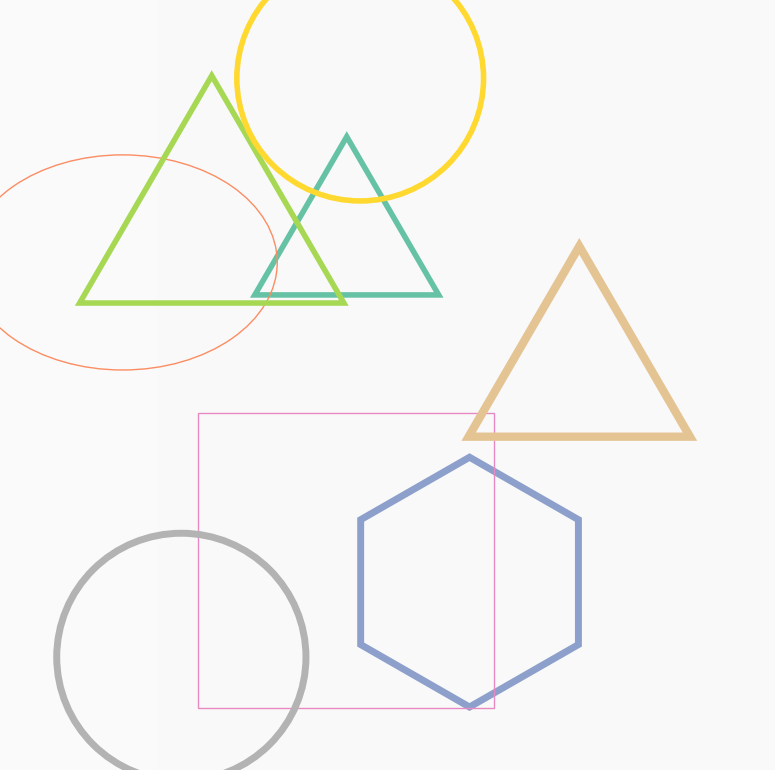[{"shape": "triangle", "thickness": 2, "radius": 0.68, "center": [0.447, 0.685]}, {"shape": "oval", "thickness": 0.5, "radius": 1.0, "center": [0.158, 0.659]}, {"shape": "hexagon", "thickness": 2.5, "radius": 0.81, "center": [0.606, 0.244]}, {"shape": "square", "thickness": 0.5, "radius": 0.96, "center": [0.447, 0.272]}, {"shape": "triangle", "thickness": 2, "radius": 0.98, "center": [0.273, 0.705]}, {"shape": "circle", "thickness": 2, "radius": 0.8, "center": [0.465, 0.898]}, {"shape": "triangle", "thickness": 3, "radius": 0.82, "center": [0.747, 0.515]}, {"shape": "circle", "thickness": 2.5, "radius": 0.8, "center": [0.234, 0.147]}]